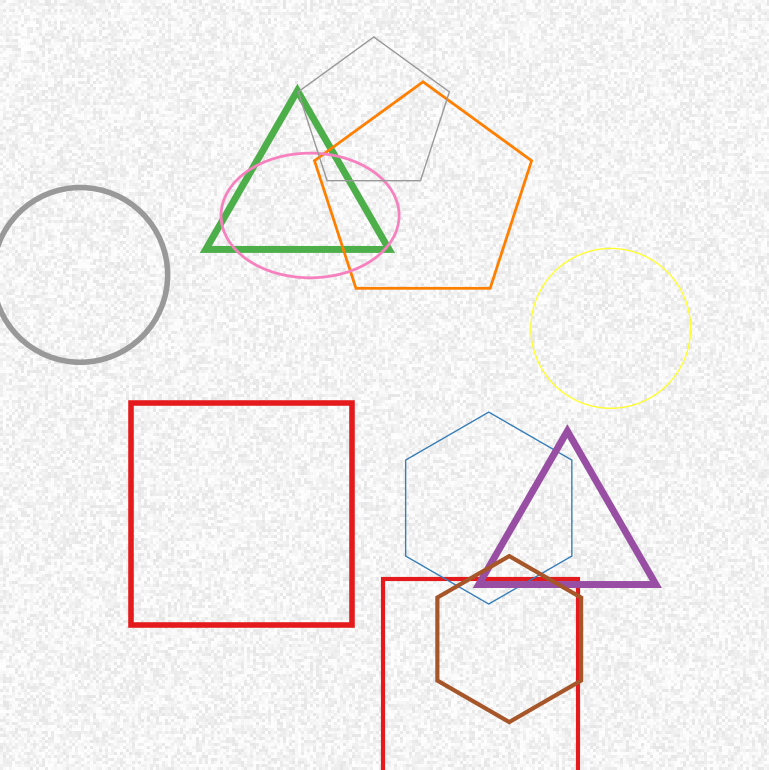[{"shape": "square", "thickness": 1.5, "radius": 0.63, "center": [0.624, 0.121]}, {"shape": "square", "thickness": 2, "radius": 0.72, "center": [0.314, 0.333]}, {"shape": "hexagon", "thickness": 0.5, "radius": 0.62, "center": [0.635, 0.34]}, {"shape": "triangle", "thickness": 2.5, "radius": 0.69, "center": [0.386, 0.745]}, {"shape": "triangle", "thickness": 2.5, "radius": 0.66, "center": [0.737, 0.307]}, {"shape": "pentagon", "thickness": 1, "radius": 0.74, "center": [0.549, 0.745]}, {"shape": "circle", "thickness": 0.5, "radius": 0.52, "center": [0.793, 0.574]}, {"shape": "hexagon", "thickness": 1.5, "radius": 0.54, "center": [0.661, 0.17]}, {"shape": "oval", "thickness": 1, "radius": 0.58, "center": [0.403, 0.72]}, {"shape": "pentagon", "thickness": 0.5, "radius": 0.52, "center": [0.485, 0.849]}, {"shape": "circle", "thickness": 2, "radius": 0.57, "center": [0.104, 0.643]}]